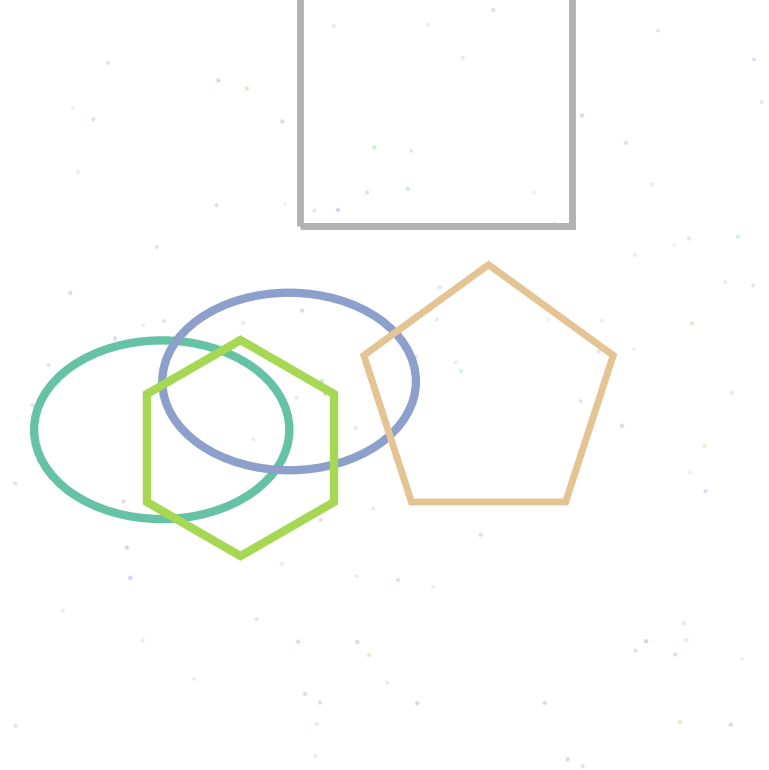[{"shape": "oval", "thickness": 3, "radius": 0.83, "center": [0.21, 0.442]}, {"shape": "oval", "thickness": 3, "radius": 0.82, "center": [0.375, 0.505]}, {"shape": "hexagon", "thickness": 3, "radius": 0.7, "center": [0.312, 0.418]}, {"shape": "pentagon", "thickness": 2.5, "radius": 0.85, "center": [0.634, 0.486]}, {"shape": "square", "thickness": 2.5, "radius": 0.88, "center": [0.566, 0.882]}]